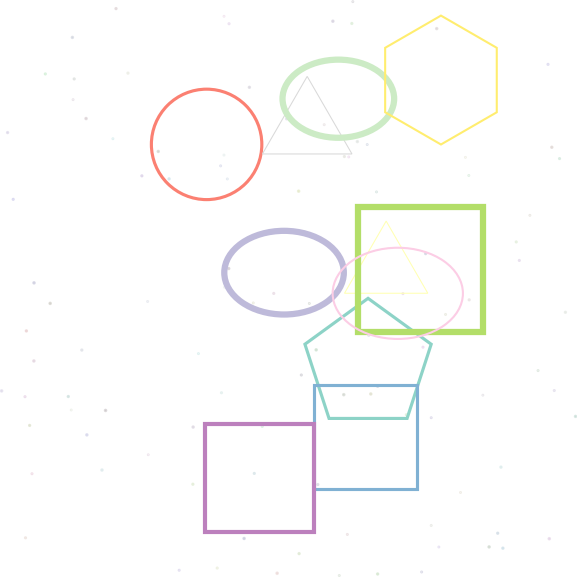[{"shape": "pentagon", "thickness": 1.5, "radius": 0.57, "center": [0.637, 0.368]}, {"shape": "triangle", "thickness": 0.5, "radius": 0.42, "center": [0.669, 0.533]}, {"shape": "oval", "thickness": 3, "radius": 0.52, "center": [0.492, 0.527]}, {"shape": "circle", "thickness": 1.5, "radius": 0.48, "center": [0.358, 0.749]}, {"shape": "square", "thickness": 1.5, "radius": 0.45, "center": [0.633, 0.242]}, {"shape": "square", "thickness": 3, "radius": 0.54, "center": [0.728, 0.532]}, {"shape": "oval", "thickness": 1, "radius": 0.56, "center": [0.689, 0.491]}, {"shape": "triangle", "thickness": 0.5, "radius": 0.45, "center": [0.532, 0.777]}, {"shape": "square", "thickness": 2, "radius": 0.47, "center": [0.449, 0.172]}, {"shape": "oval", "thickness": 3, "radius": 0.48, "center": [0.586, 0.828]}, {"shape": "hexagon", "thickness": 1, "radius": 0.56, "center": [0.764, 0.861]}]